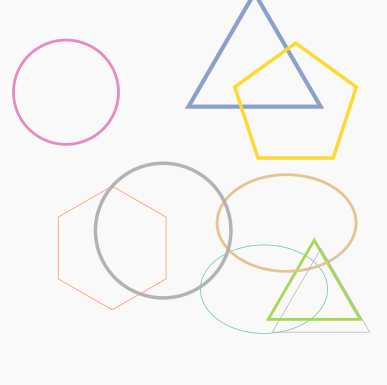[{"shape": "oval", "thickness": 0.5, "radius": 0.82, "center": [0.681, 0.249]}, {"shape": "hexagon", "thickness": 0.5, "radius": 0.8, "center": [0.29, 0.356]}, {"shape": "triangle", "thickness": 3, "radius": 0.98, "center": [0.657, 0.821]}, {"shape": "circle", "thickness": 2, "radius": 0.68, "center": [0.17, 0.76]}, {"shape": "triangle", "thickness": 2, "radius": 0.69, "center": [0.811, 0.239]}, {"shape": "pentagon", "thickness": 2.5, "radius": 0.83, "center": [0.763, 0.723]}, {"shape": "oval", "thickness": 2, "radius": 0.9, "center": [0.74, 0.421]}, {"shape": "triangle", "thickness": 0.5, "radius": 0.73, "center": [0.828, 0.21]}, {"shape": "circle", "thickness": 2.5, "radius": 0.87, "center": [0.421, 0.401]}]